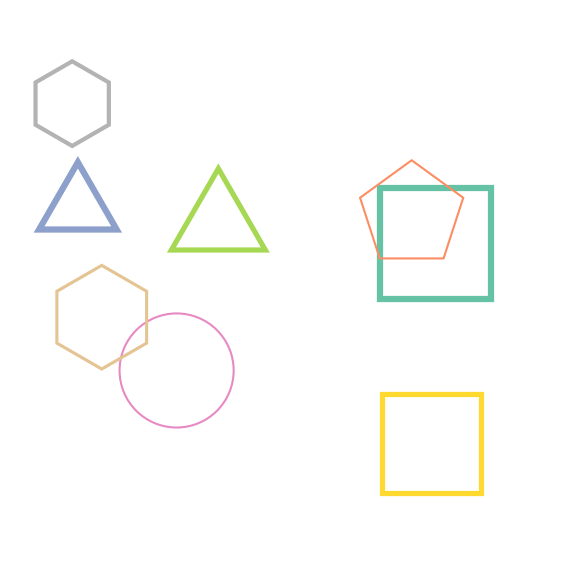[{"shape": "square", "thickness": 3, "radius": 0.48, "center": [0.754, 0.578]}, {"shape": "pentagon", "thickness": 1, "radius": 0.47, "center": [0.713, 0.628]}, {"shape": "triangle", "thickness": 3, "radius": 0.39, "center": [0.135, 0.641]}, {"shape": "circle", "thickness": 1, "radius": 0.49, "center": [0.306, 0.358]}, {"shape": "triangle", "thickness": 2.5, "radius": 0.47, "center": [0.378, 0.613]}, {"shape": "square", "thickness": 2.5, "radius": 0.43, "center": [0.747, 0.232]}, {"shape": "hexagon", "thickness": 1.5, "radius": 0.45, "center": [0.176, 0.45]}, {"shape": "hexagon", "thickness": 2, "radius": 0.37, "center": [0.125, 0.82]}]